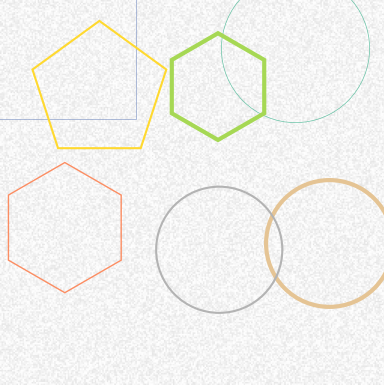[{"shape": "circle", "thickness": 0.5, "radius": 0.96, "center": [0.768, 0.874]}, {"shape": "hexagon", "thickness": 1, "radius": 0.85, "center": [0.168, 0.409]}, {"shape": "square", "thickness": 0.5, "radius": 0.97, "center": [0.161, 0.885]}, {"shape": "hexagon", "thickness": 3, "radius": 0.69, "center": [0.566, 0.775]}, {"shape": "pentagon", "thickness": 1.5, "radius": 0.91, "center": [0.258, 0.763]}, {"shape": "circle", "thickness": 3, "radius": 0.82, "center": [0.856, 0.368]}, {"shape": "circle", "thickness": 1.5, "radius": 0.82, "center": [0.569, 0.351]}]